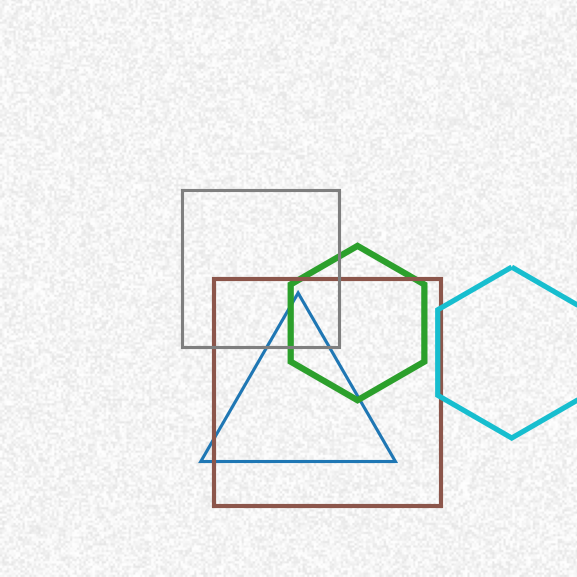[{"shape": "triangle", "thickness": 1.5, "radius": 0.97, "center": [0.516, 0.297]}, {"shape": "hexagon", "thickness": 3, "radius": 0.67, "center": [0.619, 0.44]}, {"shape": "square", "thickness": 2, "radius": 0.98, "center": [0.567, 0.32]}, {"shape": "square", "thickness": 1.5, "radius": 0.68, "center": [0.451, 0.534]}, {"shape": "hexagon", "thickness": 2.5, "radius": 0.74, "center": [0.886, 0.389]}]